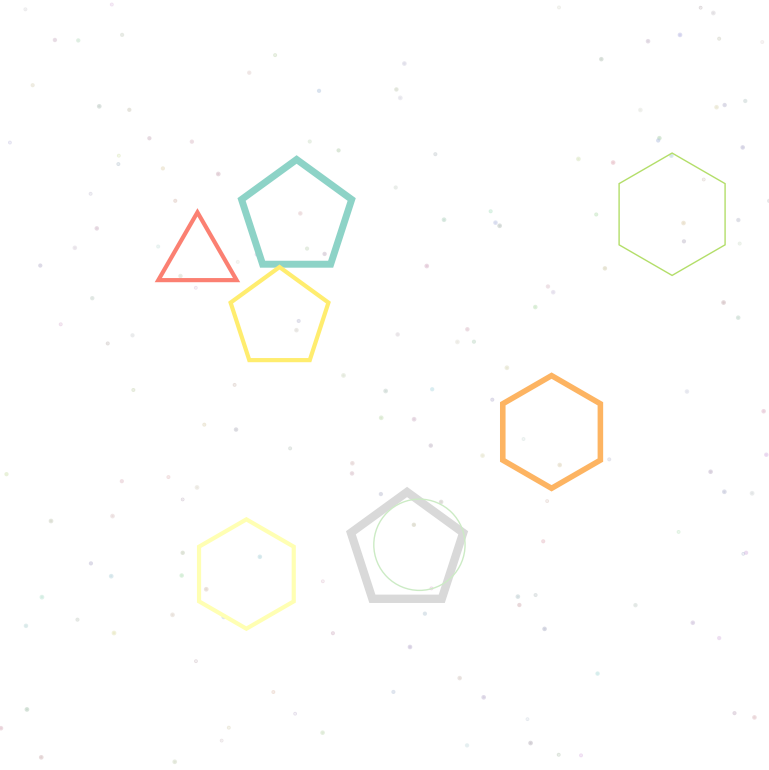[{"shape": "pentagon", "thickness": 2.5, "radius": 0.38, "center": [0.385, 0.718]}, {"shape": "hexagon", "thickness": 1.5, "radius": 0.36, "center": [0.32, 0.255]}, {"shape": "triangle", "thickness": 1.5, "radius": 0.29, "center": [0.256, 0.666]}, {"shape": "hexagon", "thickness": 2, "radius": 0.37, "center": [0.716, 0.439]}, {"shape": "hexagon", "thickness": 0.5, "radius": 0.4, "center": [0.873, 0.722]}, {"shape": "pentagon", "thickness": 3, "radius": 0.38, "center": [0.529, 0.284]}, {"shape": "circle", "thickness": 0.5, "radius": 0.3, "center": [0.545, 0.293]}, {"shape": "pentagon", "thickness": 1.5, "radius": 0.33, "center": [0.363, 0.586]}]